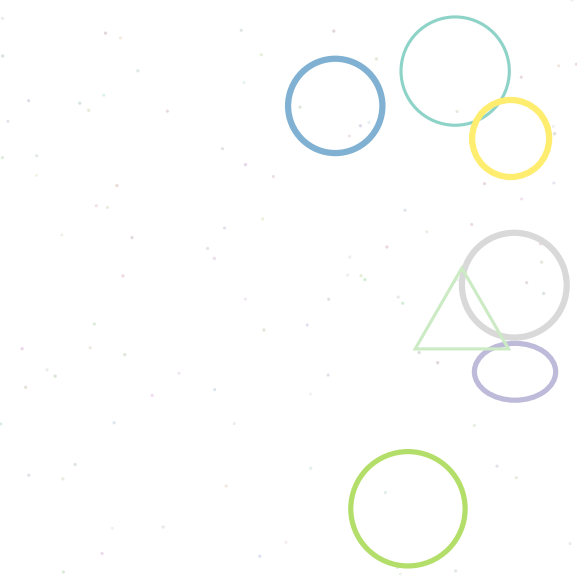[{"shape": "circle", "thickness": 1.5, "radius": 0.47, "center": [0.788, 0.876]}, {"shape": "oval", "thickness": 2.5, "radius": 0.35, "center": [0.892, 0.355]}, {"shape": "circle", "thickness": 3, "radius": 0.41, "center": [0.581, 0.816]}, {"shape": "circle", "thickness": 2.5, "radius": 0.5, "center": [0.706, 0.118]}, {"shape": "circle", "thickness": 3, "radius": 0.45, "center": [0.891, 0.505]}, {"shape": "triangle", "thickness": 1.5, "radius": 0.47, "center": [0.8, 0.442]}, {"shape": "circle", "thickness": 3, "radius": 0.33, "center": [0.884, 0.759]}]